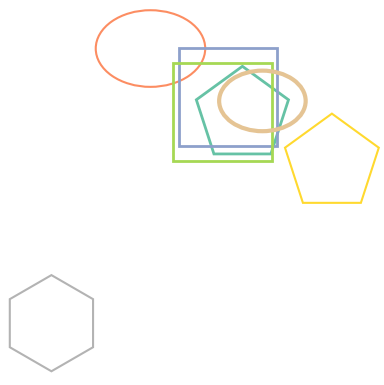[{"shape": "pentagon", "thickness": 2, "radius": 0.63, "center": [0.63, 0.702]}, {"shape": "oval", "thickness": 1.5, "radius": 0.71, "center": [0.391, 0.874]}, {"shape": "square", "thickness": 2, "radius": 0.63, "center": [0.592, 0.748]}, {"shape": "square", "thickness": 2, "radius": 0.64, "center": [0.578, 0.709]}, {"shape": "pentagon", "thickness": 1.5, "radius": 0.64, "center": [0.862, 0.577]}, {"shape": "oval", "thickness": 3, "radius": 0.56, "center": [0.682, 0.738]}, {"shape": "hexagon", "thickness": 1.5, "radius": 0.62, "center": [0.134, 0.161]}]